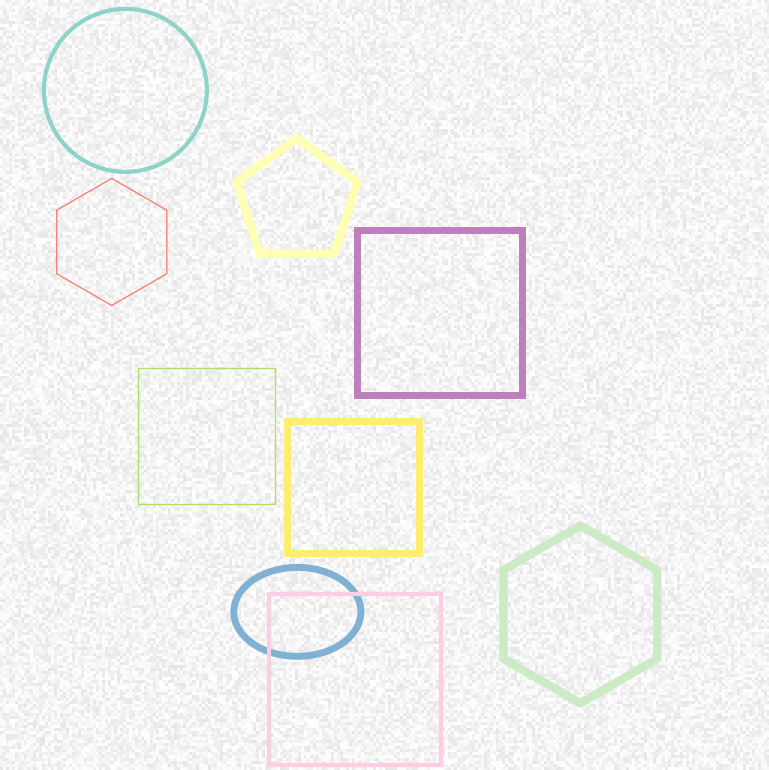[{"shape": "circle", "thickness": 1.5, "radius": 0.53, "center": [0.163, 0.883]}, {"shape": "pentagon", "thickness": 3, "radius": 0.41, "center": [0.386, 0.738]}, {"shape": "hexagon", "thickness": 0.5, "radius": 0.41, "center": [0.145, 0.686]}, {"shape": "oval", "thickness": 2.5, "radius": 0.41, "center": [0.386, 0.205]}, {"shape": "square", "thickness": 0.5, "radius": 0.44, "center": [0.268, 0.434]}, {"shape": "square", "thickness": 1.5, "radius": 0.56, "center": [0.461, 0.118]}, {"shape": "square", "thickness": 2.5, "radius": 0.54, "center": [0.571, 0.594]}, {"shape": "hexagon", "thickness": 3, "radius": 0.58, "center": [0.754, 0.202]}, {"shape": "square", "thickness": 2.5, "radius": 0.43, "center": [0.458, 0.367]}]